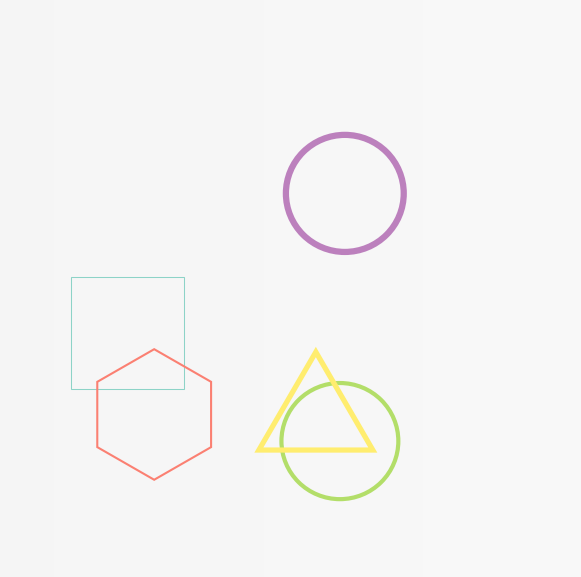[{"shape": "square", "thickness": 0.5, "radius": 0.49, "center": [0.219, 0.422]}, {"shape": "hexagon", "thickness": 1, "radius": 0.57, "center": [0.265, 0.281]}, {"shape": "circle", "thickness": 2, "radius": 0.5, "center": [0.585, 0.235]}, {"shape": "circle", "thickness": 3, "radius": 0.51, "center": [0.593, 0.664]}, {"shape": "triangle", "thickness": 2.5, "radius": 0.57, "center": [0.543, 0.276]}]